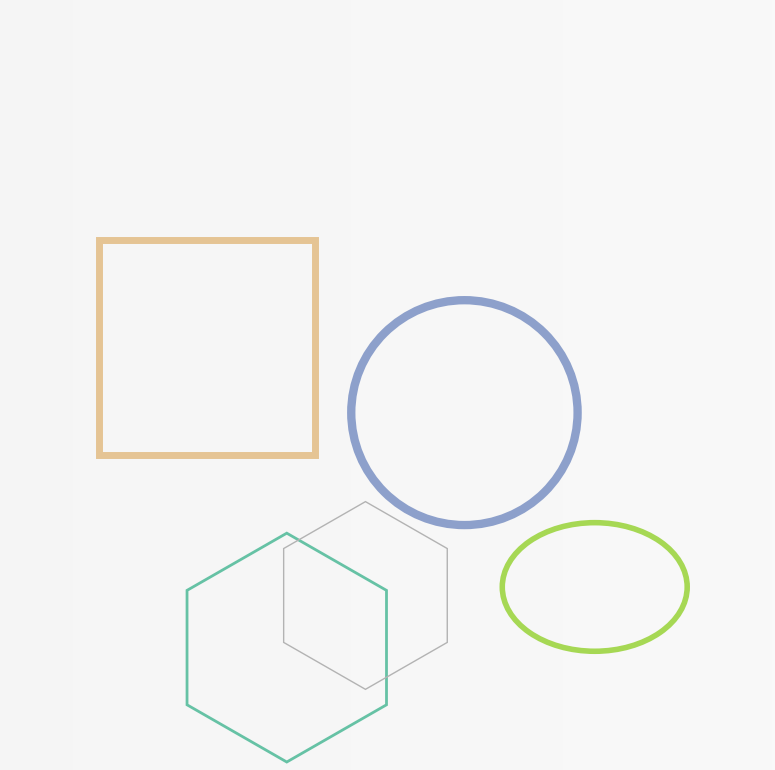[{"shape": "hexagon", "thickness": 1, "radius": 0.74, "center": [0.37, 0.159]}, {"shape": "circle", "thickness": 3, "radius": 0.73, "center": [0.599, 0.464]}, {"shape": "oval", "thickness": 2, "radius": 0.6, "center": [0.767, 0.238]}, {"shape": "square", "thickness": 2.5, "radius": 0.7, "center": [0.267, 0.549]}, {"shape": "hexagon", "thickness": 0.5, "radius": 0.61, "center": [0.472, 0.227]}]